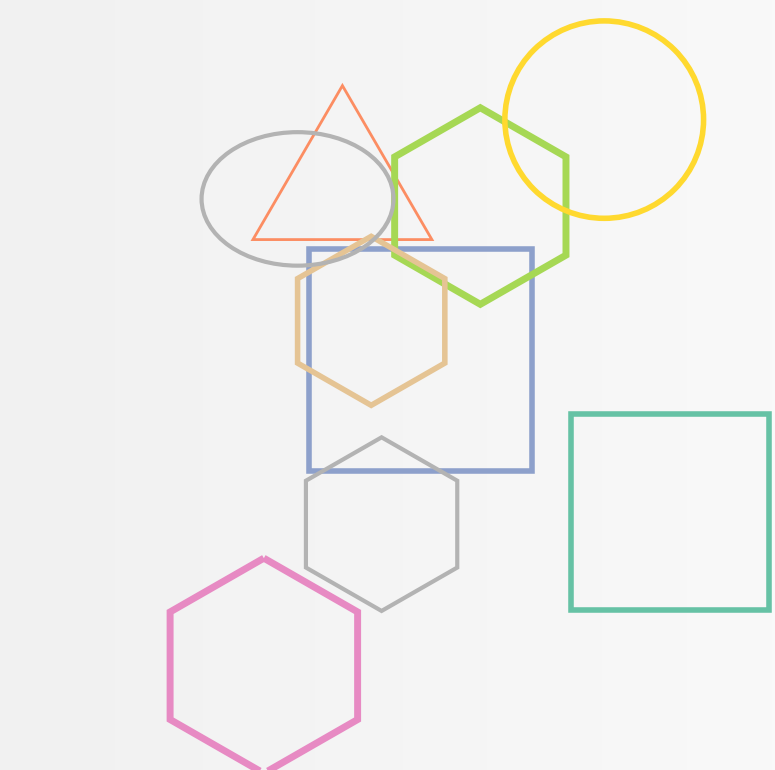[{"shape": "square", "thickness": 2, "radius": 0.64, "center": [0.864, 0.335]}, {"shape": "triangle", "thickness": 1, "radius": 0.67, "center": [0.442, 0.756]}, {"shape": "square", "thickness": 2, "radius": 0.72, "center": [0.542, 0.532]}, {"shape": "hexagon", "thickness": 2.5, "radius": 0.7, "center": [0.34, 0.135]}, {"shape": "hexagon", "thickness": 2.5, "radius": 0.64, "center": [0.62, 0.732]}, {"shape": "circle", "thickness": 2, "radius": 0.64, "center": [0.78, 0.845]}, {"shape": "hexagon", "thickness": 2, "radius": 0.55, "center": [0.479, 0.583]}, {"shape": "hexagon", "thickness": 1.5, "radius": 0.56, "center": [0.492, 0.319]}, {"shape": "oval", "thickness": 1.5, "radius": 0.62, "center": [0.384, 0.742]}]